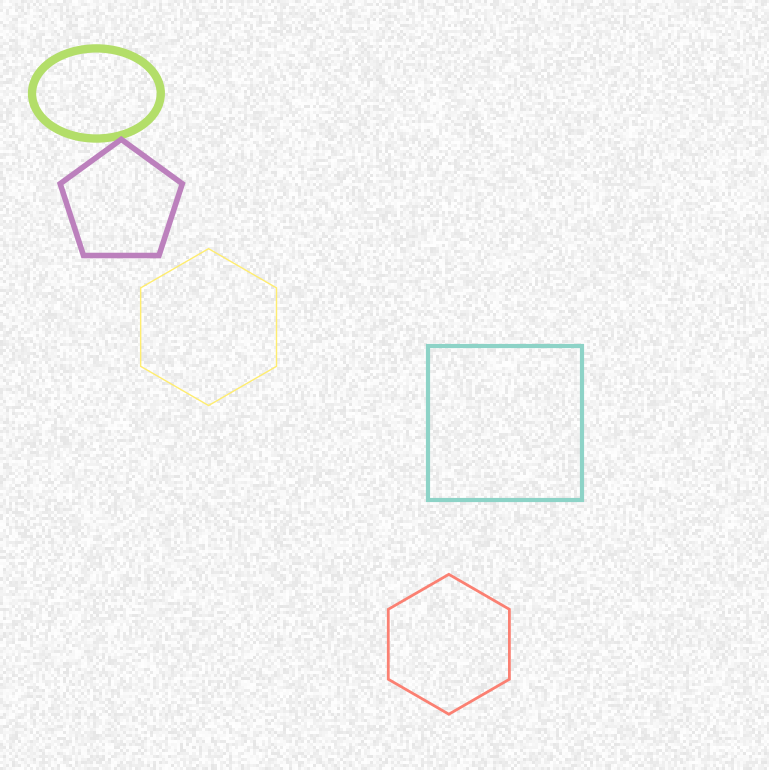[{"shape": "square", "thickness": 1.5, "radius": 0.5, "center": [0.656, 0.451]}, {"shape": "hexagon", "thickness": 1, "radius": 0.45, "center": [0.583, 0.163]}, {"shape": "oval", "thickness": 3, "radius": 0.42, "center": [0.125, 0.879]}, {"shape": "pentagon", "thickness": 2, "radius": 0.42, "center": [0.157, 0.736]}, {"shape": "hexagon", "thickness": 0.5, "radius": 0.51, "center": [0.271, 0.575]}]